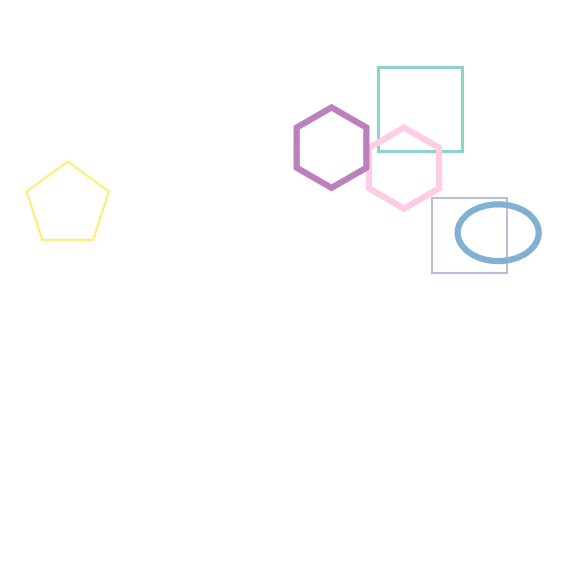[{"shape": "square", "thickness": 1.5, "radius": 0.36, "center": [0.728, 0.811]}, {"shape": "square", "thickness": 1, "radius": 0.33, "center": [0.813, 0.592]}, {"shape": "oval", "thickness": 3, "radius": 0.35, "center": [0.863, 0.596]}, {"shape": "hexagon", "thickness": 3, "radius": 0.35, "center": [0.7, 0.708]}, {"shape": "hexagon", "thickness": 3, "radius": 0.35, "center": [0.574, 0.743]}, {"shape": "pentagon", "thickness": 1, "radius": 0.37, "center": [0.117, 0.644]}]